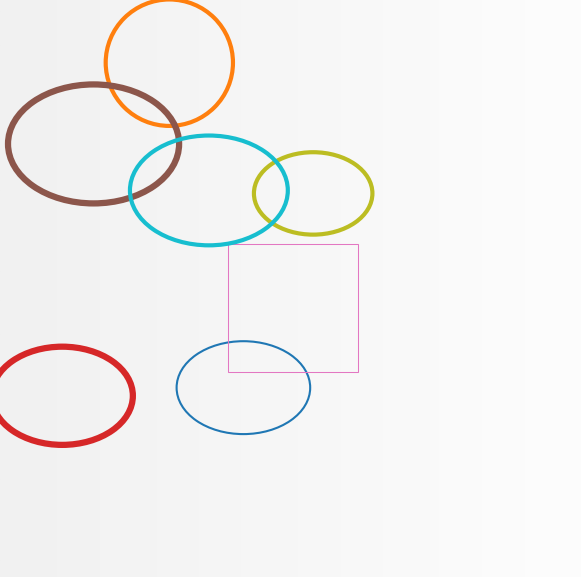[{"shape": "oval", "thickness": 1, "radius": 0.57, "center": [0.419, 0.328]}, {"shape": "circle", "thickness": 2, "radius": 0.55, "center": [0.291, 0.891]}, {"shape": "oval", "thickness": 3, "radius": 0.61, "center": [0.107, 0.314]}, {"shape": "oval", "thickness": 3, "radius": 0.74, "center": [0.161, 0.75]}, {"shape": "square", "thickness": 0.5, "radius": 0.56, "center": [0.504, 0.466]}, {"shape": "oval", "thickness": 2, "radius": 0.51, "center": [0.539, 0.664]}, {"shape": "oval", "thickness": 2, "radius": 0.68, "center": [0.359, 0.669]}]